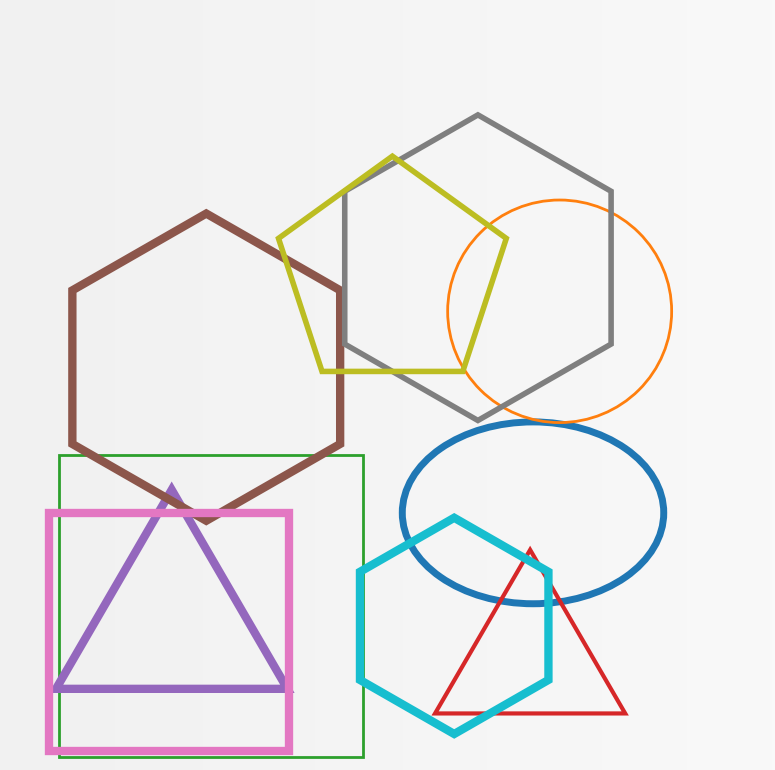[{"shape": "oval", "thickness": 2.5, "radius": 0.84, "center": [0.688, 0.334]}, {"shape": "circle", "thickness": 1, "radius": 0.72, "center": [0.722, 0.596]}, {"shape": "square", "thickness": 1, "radius": 0.98, "center": [0.272, 0.213]}, {"shape": "triangle", "thickness": 1.5, "radius": 0.71, "center": [0.684, 0.144]}, {"shape": "triangle", "thickness": 3, "radius": 0.86, "center": [0.222, 0.192]}, {"shape": "hexagon", "thickness": 3, "radius": 1.0, "center": [0.266, 0.523]}, {"shape": "square", "thickness": 3, "radius": 0.77, "center": [0.218, 0.179]}, {"shape": "hexagon", "thickness": 2, "radius": 0.99, "center": [0.617, 0.652]}, {"shape": "pentagon", "thickness": 2, "radius": 0.77, "center": [0.506, 0.643]}, {"shape": "hexagon", "thickness": 3, "radius": 0.7, "center": [0.586, 0.187]}]